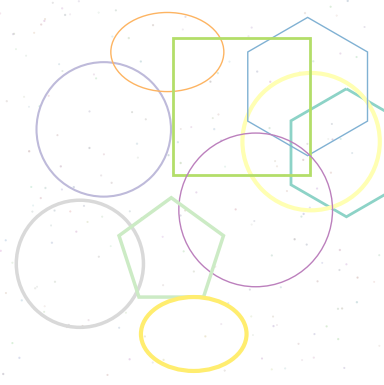[{"shape": "hexagon", "thickness": 2, "radius": 0.83, "center": [0.9, 0.603]}, {"shape": "circle", "thickness": 3, "radius": 0.89, "center": [0.808, 0.632]}, {"shape": "circle", "thickness": 1.5, "radius": 0.87, "center": [0.269, 0.664]}, {"shape": "hexagon", "thickness": 1, "radius": 0.9, "center": [0.799, 0.775]}, {"shape": "oval", "thickness": 1, "radius": 0.73, "center": [0.435, 0.865]}, {"shape": "square", "thickness": 2, "radius": 0.89, "center": [0.627, 0.724]}, {"shape": "circle", "thickness": 2.5, "radius": 0.83, "center": [0.207, 0.315]}, {"shape": "circle", "thickness": 1, "radius": 1.0, "center": [0.664, 0.455]}, {"shape": "pentagon", "thickness": 2.5, "radius": 0.71, "center": [0.445, 0.344]}, {"shape": "oval", "thickness": 3, "radius": 0.69, "center": [0.503, 0.132]}]